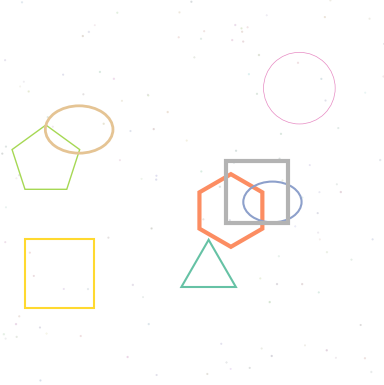[{"shape": "triangle", "thickness": 1.5, "radius": 0.41, "center": [0.542, 0.295]}, {"shape": "hexagon", "thickness": 3, "radius": 0.47, "center": [0.6, 0.453]}, {"shape": "oval", "thickness": 1.5, "radius": 0.38, "center": [0.708, 0.475]}, {"shape": "circle", "thickness": 0.5, "radius": 0.47, "center": [0.778, 0.771]}, {"shape": "pentagon", "thickness": 1, "radius": 0.46, "center": [0.119, 0.583]}, {"shape": "square", "thickness": 1.5, "radius": 0.45, "center": [0.155, 0.29]}, {"shape": "oval", "thickness": 2, "radius": 0.44, "center": [0.206, 0.664]}, {"shape": "square", "thickness": 3, "radius": 0.4, "center": [0.667, 0.502]}]